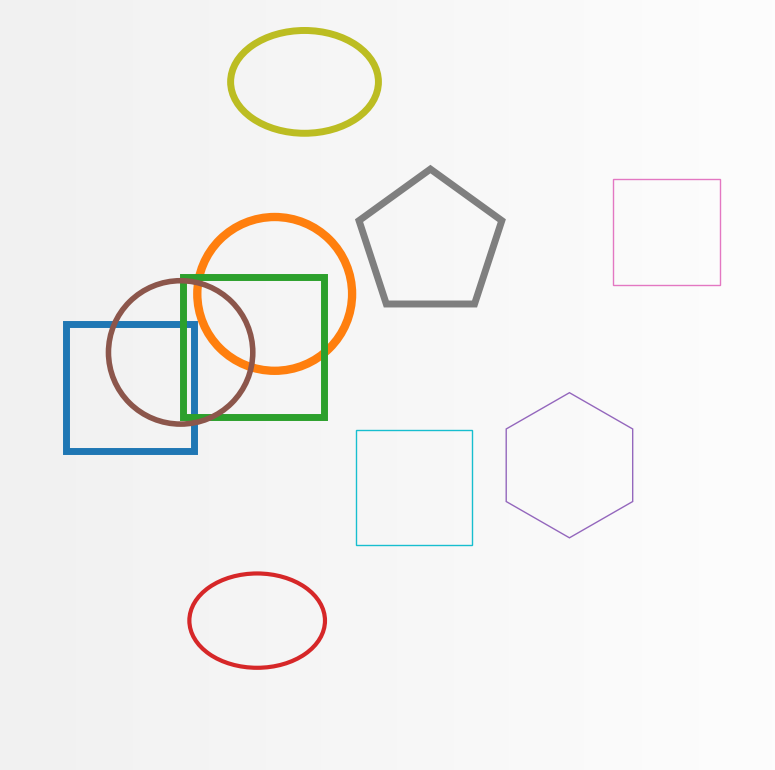[{"shape": "square", "thickness": 2.5, "radius": 0.41, "center": [0.168, 0.496]}, {"shape": "circle", "thickness": 3, "radius": 0.5, "center": [0.354, 0.618]}, {"shape": "square", "thickness": 2.5, "radius": 0.46, "center": [0.327, 0.549]}, {"shape": "oval", "thickness": 1.5, "radius": 0.44, "center": [0.332, 0.194]}, {"shape": "hexagon", "thickness": 0.5, "radius": 0.47, "center": [0.735, 0.396]}, {"shape": "circle", "thickness": 2, "radius": 0.47, "center": [0.233, 0.542]}, {"shape": "square", "thickness": 0.5, "radius": 0.34, "center": [0.86, 0.699]}, {"shape": "pentagon", "thickness": 2.5, "radius": 0.48, "center": [0.555, 0.684]}, {"shape": "oval", "thickness": 2.5, "radius": 0.48, "center": [0.393, 0.894]}, {"shape": "square", "thickness": 0.5, "radius": 0.37, "center": [0.534, 0.367]}]